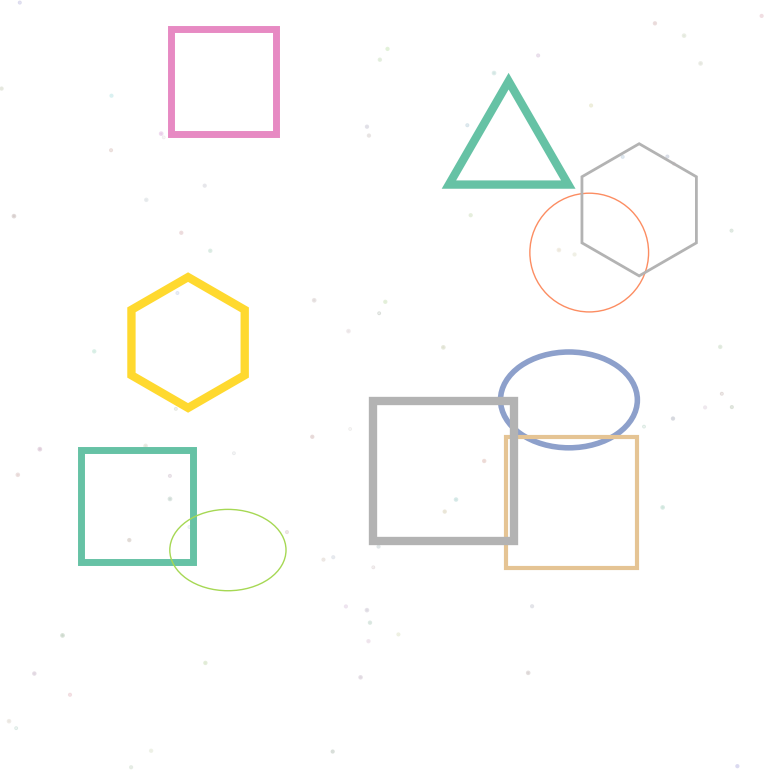[{"shape": "triangle", "thickness": 3, "radius": 0.45, "center": [0.661, 0.805]}, {"shape": "square", "thickness": 2.5, "radius": 0.36, "center": [0.178, 0.343]}, {"shape": "circle", "thickness": 0.5, "radius": 0.39, "center": [0.765, 0.672]}, {"shape": "oval", "thickness": 2, "radius": 0.44, "center": [0.739, 0.481]}, {"shape": "square", "thickness": 2.5, "radius": 0.34, "center": [0.29, 0.894]}, {"shape": "oval", "thickness": 0.5, "radius": 0.38, "center": [0.296, 0.286]}, {"shape": "hexagon", "thickness": 3, "radius": 0.42, "center": [0.244, 0.555]}, {"shape": "square", "thickness": 1.5, "radius": 0.42, "center": [0.742, 0.347]}, {"shape": "hexagon", "thickness": 1, "radius": 0.43, "center": [0.83, 0.728]}, {"shape": "square", "thickness": 3, "radius": 0.46, "center": [0.576, 0.389]}]